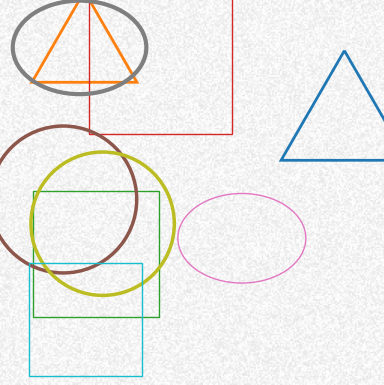[{"shape": "triangle", "thickness": 2, "radius": 0.95, "center": [0.895, 0.679]}, {"shape": "triangle", "thickness": 2, "radius": 0.79, "center": [0.219, 0.865]}, {"shape": "square", "thickness": 1, "radius": 0.82, "center": [0.249, 0.34]}, {"shape": "square", "thickness": 1, "radius": 0.93, "center": [0.417, 0.838]}, {"shape": "circle", "thickness": 2.5, "radius": 0.95, "center": [0.164, 0.482]}, {"shape": "oval", "thickness": 1, "radius": 0.83, "center": [0.628, 0.381]}, {"shape": "oval", "thickness": 3, "radius": 0.87, "center": [0.207, 0.877]}, {"shape": "circle", "thickness": 2.5, "radius": 0.93, "center": [0.267, 0.419]}, {"shape": "square", "thickness": 1, "radius": 0.74, "center": [0.223, 0.169]}]